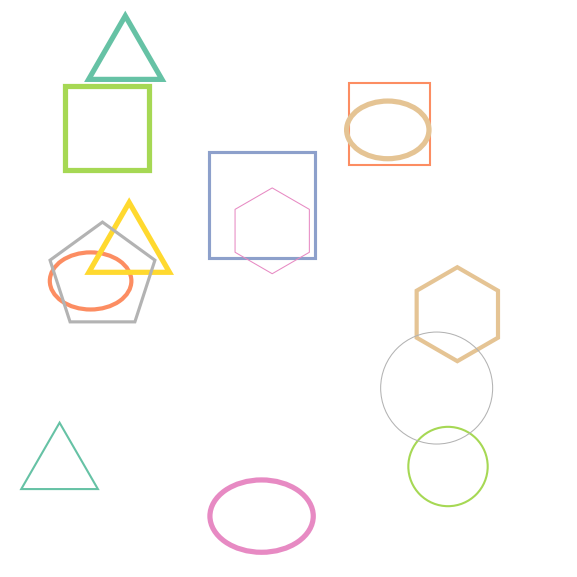[{"shape": "triangle", "thickness": 2.5, "radius": 0.37, "center": [0.217, 0.898]}, {"shape": "triangle", "thickness": 1, "radius": 0.38, "center": [0.103, 0.191]}, {"shape": "square", "thickness": 1, "radius": 0.35, "center": [0.674, 0.784]}, {"shape": "oval", "thickness": 2, "radius": 0.35, "center": [0.157, 0.513]}, {"shape": "square", "thickness": 1.5, "radius": 0.46, "center": [0.453, 0.644]}, {"shape": "oval", "thickness": 2.5, "radius": 0.45, "center": [0.453, 0.105]}, {"shape": "hexagon", "thickness": 0.5, "radius": 0.37, "center": [0.471, 0.599]}, {"shape": "square", "thickness": 2.5, "radius": 0.36, "center": [0.185, 0.777]}, {"shape": "circle", "thickness": 1, "radius": 0.34, "center": [0.776, 0.191]}, {"shape": "triangle", "thickness": 2.5, "radius": 0.4, "center": [0.224, 0.568]}, {"shape": "oval", "thickness": 2.5, "radius": 0.36, "center": [0.672, 0.774]}, {"shape": "hexagon", "thickness": 2, "radius": 0.41, "center": [0.792, 0.455]}, {"shape": "circle", "thickness": 0.5, "radius": 0.48, "center": [0.756, 0.327]}, {"shape": "pentagon", "thickness": 1.5, "radius": 0.48, "center": [0.177, 0.519]}]